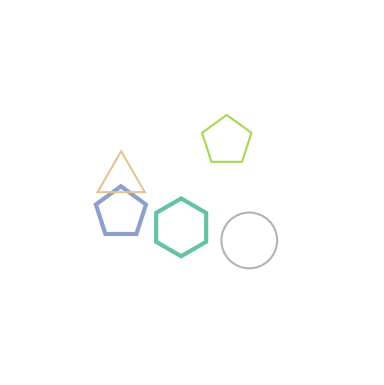[{"shape": "hexagon", "thickness": 3, "radius": 0.37, "center": [0.471, 0.409]}, {"shape": "pentagon", "thickness": 3, "radius": 0.34, "center": [0.314, 0.448]}, {"shape": "pentagon", "thickness": 1.5, "radius": 0.34, "center": [0.589, 0.634]}, {"shape": "triangle", "thickness": 1.5, "radius": 0.35, "center": [0.315, 0.536]}, {"shape": "circle", "thickness": 1.5, "radius": 0.36, "center": [0.647, 0.375]}]